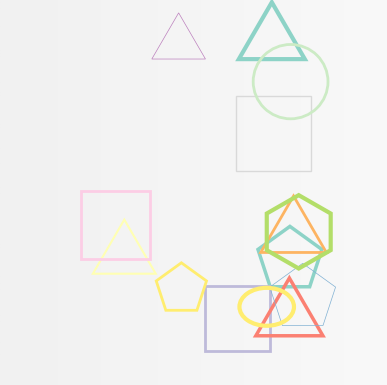[{"shape": "triangle", "thickness": 3, "radius": 0.49, "center": [0.701, 0.896]}, {"shape": "pentagon", "thickness": 2.5, "radius": 0.43, "center": [0.748, 0.325]}, {"shape": "triangle", "thickness": 1.5, "radius": 0.47, "center": [0.321, 0.336]}, {"shape": "square", "thickness": 2, "radius": 0.42, "center": [0.612, 0.173]}, {"shape": "triangle", "thickness": 2.5, "radius": 0.5, "center": [0.747, 0.178]}, {"shape": "pentagon", "thickness": 0.5, "radius": 0.45, "center": [0.781, 0.227]}, {"shape": "triangle", "thickness": 2, "radius": 0.49, "center": [0.758, 0.393]}, {"shape": "hexagon", "thickness": 3, "radius": 0.48, "center": [0.771, 0.398]}, {"shape": "square", "thickness": 2, "radius": 0.44, "center": [0.298, 0.416]}, {"shape": "square", "thickness": 1, "radius": 0.49, "center": [0.706, 0.654]}, {"shape": "triangle", "thickness": 0.5, "radius": 0.4, "center": [0.461, 0.887]}, {"shape": "circle", "thickness": 2, "radius": 0.48, "center": [0.75, 0.788]}, {"shape": "pentagon", "thickness": 2, "radius": 0.34, "center": [0.468, 0.249]}, {"shape": "oval", "thickness": 3, "radius": 0.35, "center": [0.688, 0.203]}]